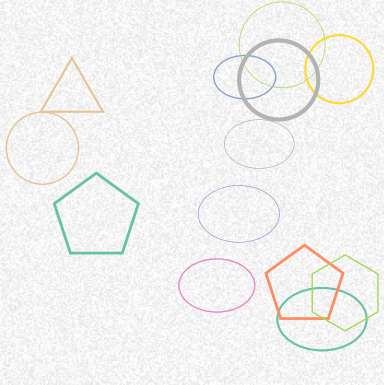[{"shape": "pentagon", "thickness": 2, "radius": 0.57, "center": [0.25, 0.436]}, {"shape": "oval", "thickness": 1.5, "radius": 0.58, "center": [0.836, 0.171]}, {"shape": "pentagon", "thickness": 2, "radius": 0.53, "center": [0.791, 0.258]}, {"shape": "oval", "thickness": 0.5, "radius": 0.53, "center": [0.62, 0.444]}, {"shape": "oval", "thickness": 1, "radius": 0.4, "center": [0.636, 0.8]}, {"shape": "oval", "thickness": 1, "radius": 0.49, "center": [0.563, 0.258]}, {"shape": "circle", "thickness": 0.5, "radius": 0.56, "center": [0.733, 0.884]}, {"shape": "hexagon", "thickness": 1, "radius": 0.49, "center": [0.896, 0.239]}, {"shape": "circle", "thickness": 1.5, "radius": 0.44, "center": [0.881, 0.82]}, {"shape": "circle", "thickness": 1, "radius": 0.47, "center": [0.11, 0.615]}, {"shape": "triangle", "thickness": 1.5, "radius": 0.47, "center": [0.187, 0.756]}, {"shape": "oval", "thickness": 0.5, "radius": 0.45, "center": [0.673, 0.626]}, {"shape": "circle", "thickness": 3, "radius": 0.51, "center": [0.724, 0.792]}]